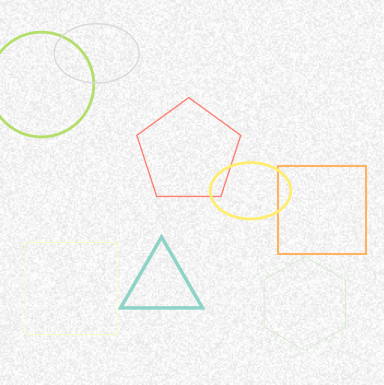[{"shape": "triangle", "thickness": 2.5, "radius": 0.61, "center": [0.42, 0.262]}, {"shape": "square", "thickness": 0.5, "radius": 0.6, "center": [0.184, 0.253]}, {"shape": "pentagon", "thickness": 1, "radius": 0.71, "center": [0.49, 0.605]}, {"shape": "square", "thickness": 1.5, "radius": 0.57, "center": [0.836, 0.455]}, {"shape": "circle", "thickness": 2, "radius": 0.68, "center": [0.108, 0.78]}, {"shape": "oval", "thickness": 1, "radius": 0.55, "center": [0.251, 0.861]}, {"shape": "hexagon", "thickness": 0.5, "radius": 0.61, "center": [0.792, 0.212]}, {"shape": "oval", "thickness": 2, "radius": 0.52, "center": [0.651, 0.504]}]